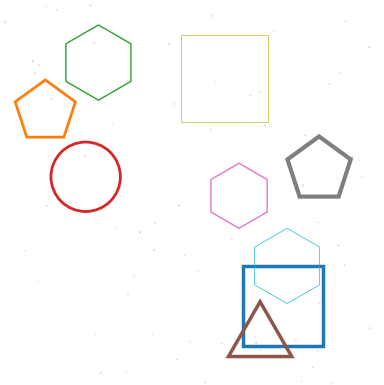[{"shape": "square", "thickness": 2.5, "radius": 0.52, "center": [0.735, 0.206]}, {"shape": "pentagon", "thickness": 2, "radius": 0.41, "center": [0.118, 0.71]}, {"shape": "hexagon", "thickness": 1, "radius": 0.49, "center": [0.256, 0.838]}, {"shape": "circle", "thickness": 2, "radius": 0.45, "center": [0.223, 0.541]}, {"shape": "triangle", "thickness": 2.5, "radius": 0.47, "center": [0.676, 0.121]}, {"shape": "hexagon", "thickness": 1, "radius": 0.42, "center": [0.621, 0.492]}, {"shape": "pentagon", "thickness": 3, "radius": 0.43, "center": [0.829, 0.559]}, {"shape": "square", "thickness": 0.5, "radius": 0.57, "center": [0.583, 0.796]}, {"shape": "hexagon", "thickness": 0.5, "radius": 0.49, "center": [0.746, 0.309]}]